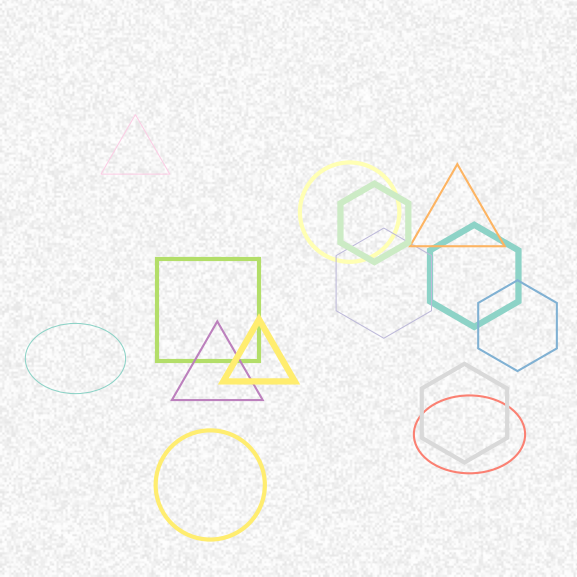[{"shape": "oval", "thickness": 0.5, "radius": 0.43, "center": [0.131, 0.378]}, {"shape": "hexagon", "thickness": 3, "radius": 0.44, "center": [0.821, 0.521]}, {"shape": "circle", "thickness": 2, "radius": 0.43, "center": [0.605, 0.632]}, {"shape": "hexagon", "thickness": 0.5, "radius": 0.48, "center": [0.665, 0.509]}, {"shape": "oval", "thickness": 1, "radius": 0.48, "center": [0.813, 0.247]}, {"shape": "hexagon", "thickness": 1, "radius": 0.39, "center": [0.896, 0.435]}, {"shape": "triangle", "thickness": 1, "radius": 0.47, "center": [0.792, 0.62]}, {"shape": "square", "thickness": 2, "radius": 0.44, "center": [0.36, 0.462]}, {"shape": "triangle", "thickness": 0.5, "radius": 0.34, "center": [0.234, 0.732]}, {"shape": "hexagon", "thickness": 2, "radius": 0.43, "center": [0.804, 0.284]}, {"shape": "triangle", "thickness": 1, "radius": 0.45, "center": [0.376, 0.352]}, {"shape": "hexagon", "thickness": 3, "radius": 0.34, "center": [0.648, 0.613]}, {"shape": "circle", "thickness": 2, "radius": 0.47, "center": [0.364, 0.159]}, {"shape": "triangle", "thickness": 3, "radius": 0.36, "center": [0.449, 0.374]}]